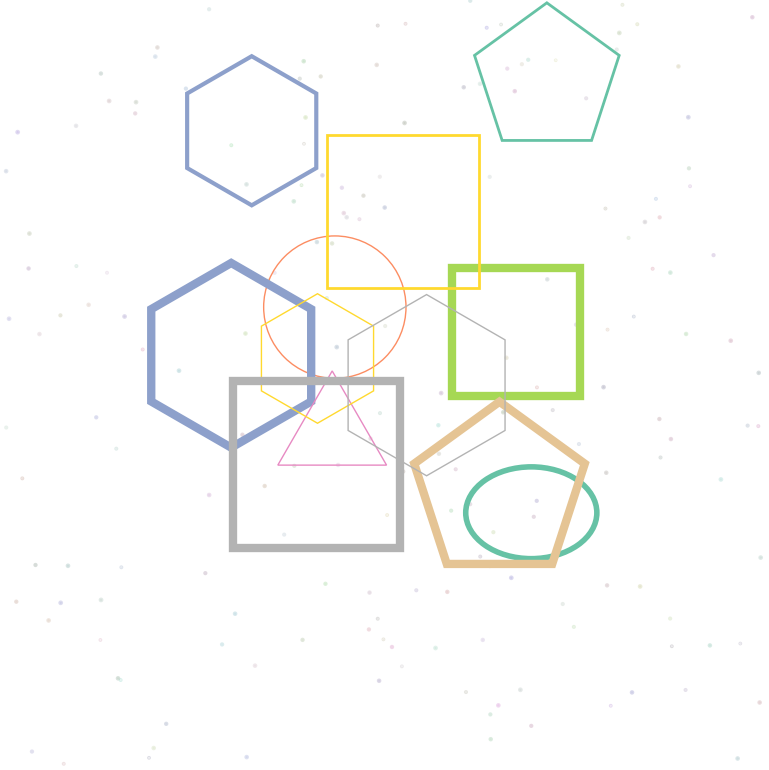[{"shape": "pentagon", "thickness": 1, "radius": 0.49, "center": [0.71, 0.898]}, {"shape": "oval", "thickness": 2, "radius": 0.43, "center": [0.69, 0.334]}, {"shape": "circle", "thickness": 0.5, "radius": 0.46, "center": [0.435, 0.601]}, {"shape": "hexagon", "thickness": 3, "radius": 0.6, "center": [0.3, 0.539]}, {"shape": "hexagon", "thickness": 1.5, "radius": 0.48, "center": [0.327, 0.83]}, {"shape": "triangle", "thickness": 0.5, "radius": 0.41, "center": [0.431, 0.437]}, {"shape": "square", "thickness": 3, "radius": 0.41, "center": [0.67, 0.569]}, {"shape": "square", "thickness": 1, "radius": 0.5, "center": [0.523, 0.726]}, {"shape": "hexagon", "thickness": 0.5, "radius": 0.42, "center": [0.412, 0.534]}, {"shape": "pentagon", "thickness": 3, "radius": 0.58, "center": [0.649, 0.362]}, {"shape": "hexagon", "thickness": 0.5, "radius": 0.59, "center": [0.554, 0.5]}, {"shape": "square", "thickness": 3, "radius": 0.54, "center": [0.411, 0.397]}]